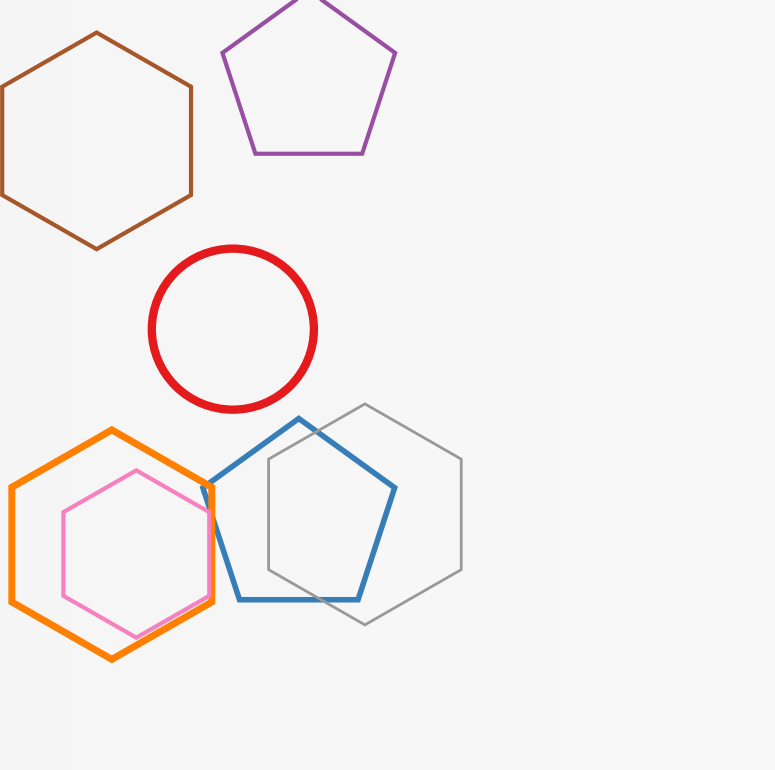[{"shape": "circle", "thickness": 3, "radius": 0.52, "center": [0.3, 0.573]}, {"shape": "pentagon", "thickness": 2, "radius": 0.65, "center": [0.386, 0.326]}, {"shape": "pentagon", "thickness": 1.5, "radius": 0.59, "center": [0.398, 0.895]}, {"shape": "hexagon", "thickness": 2.5, "radius": 0.74, "center": [0.144, 0.293]}, {"shape": "hexagon", "thickness": 1.5, "radius": 0.7, "center": [0.125, 0.817]}, {"shape": "hexagon", "thickness": 1.5, "radius": 0.54, "center": [0.176, 0.281]}, {"shape": "hexagon", "thickness": 1, "radius": 0.72, "center": [0.471, 0.332]}]